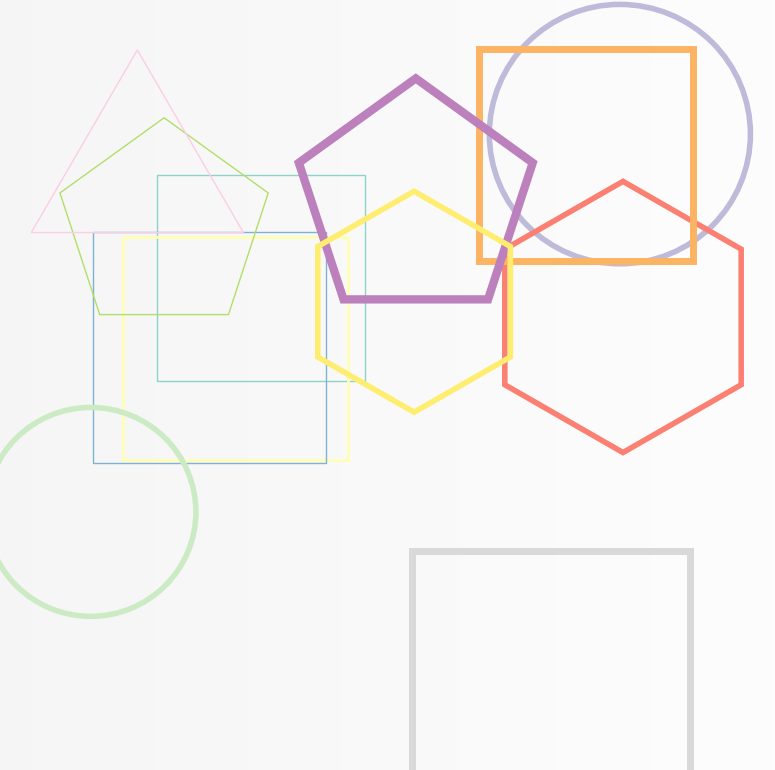[{"shape": "square", "thickness": 0.5, "radius": 0.67, "center": [0.337, 0.639]}, {"shape": "square", "thickness": 1, "radius": 0.73, "center": [0.304, 0.547]}, {"shape": "circle", "thickness": 2, "radius": 0.84, "center": [0.8, 0.826]}, {"shape": "hexagon", "thickness": 2, "radius": 0.88, "center": [0.804, 0.588]}, {"shape": "square", "thickness": 0.5, "radius": 0.75, "center": [0.27, 0.548]}, {"shape": "square", "thickness": 2.5, "radius": 0.69, "center": [0.756, 0.799]}, {"shape": "pentagon", "thickness": 0.5, "radius": 0.71, "center": [0.212, 0.706]}, {"shape": "triangle", "thickness": 0.5, "radius": 0.79, "center": [0.177, 0.777]}, {"shape": "square", "thickness": 2.5, "radius": 0.9, "center": [0.711, 0.106]}, {"shape": "pentagon", "thickness": 3, "radius": 0.79, "center": [0.537, 0.74]}, {"shape": "circle", "thickness": 2, "radius": 0.68, "center": [0.117, 0.335]}, {"shape": "hexagon", "thickness": 2, "radius": 0.72, "center": [0.534, 0.608]}]